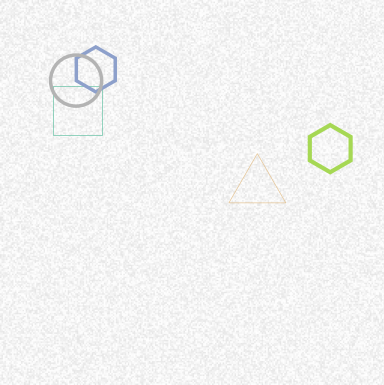[{"shape": "square", "thickness": 0.5, "radius": 0.32, "center": [0.201, 0.714]}, {"shape": "hexagon", "thickness": 2.5, "radius": 0.29, "center": [0.249, 0.82]}, {"shape": "hexagon", "thickness": 3, "radius": 0.31, "center": [0.858, 0.614]}, {"shape": "triangle", "thickness": 0.5, "radius": 0.43, "center": [0.668, 0.516]}, {"shape": "circle", "thickness": 2.5, "radius": 0.33, "center": [0.198, 0.791]}]